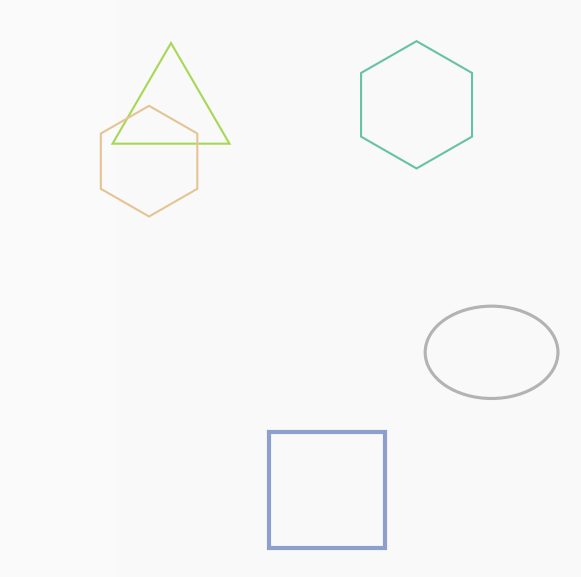[{"shape": "hexagon", "thickness": 1, "radius": 0.55, "center": [0.717, 0.818]}, {"shape": "square", "thickness": 2, "radius": 0.5, "center": [0.563, 0.15]}, {"shape": "triangle", "thickness": 1, "radius": 0.58, "center": [0.294, 0.808]}, {"shape": "hexagon", "thickness": 1, "radius": 0.48, "center": [0.256, 0.72]}, {"shape": "oval", "thickness": 1.5, "radius": 0.57, "center": [0.846, 0.389]}]